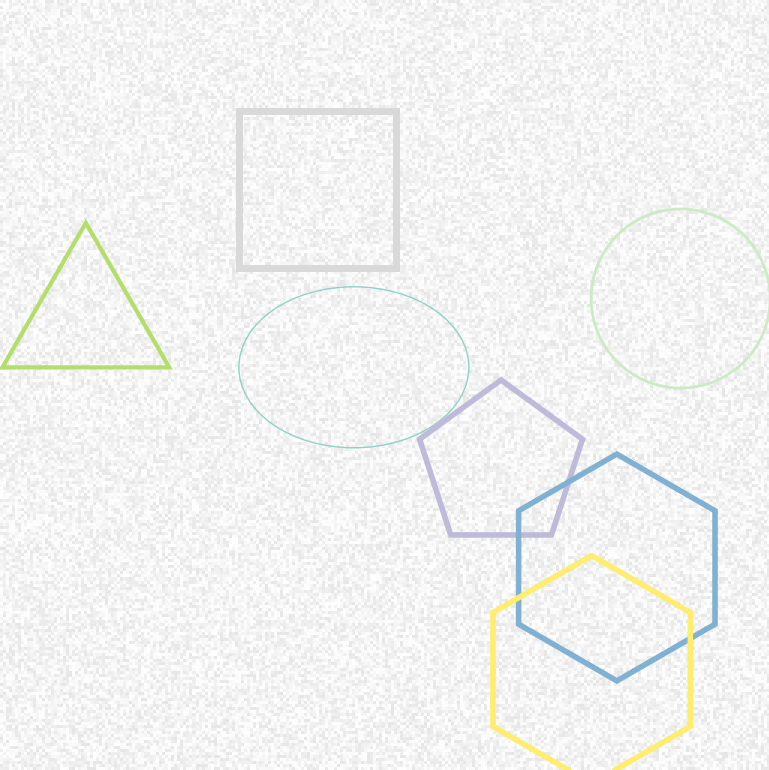[{"shape": "oval", "thickness": 0.5, "radius": 0.75, "center": [0.46, 0.523]}, {"shape": "pentagon", "thickness": 2, "radius": 0.56, "center": [0.651, 0.395]}, {"shape": "hexagon", "thickness": 2, "radius": 0.74, "center": [0.801, 0.263]}, {"shape": "triangle", "thickness": 1.5, "radius": 0.63, "center": [0.111, 0.585]}, {"shape": "square", "thickness": 2.5, "radius": 0.51, "center": [0.412, 0.754]}, {"shape": "circle", "thickness": 1, "radius": 0.58, "center": [0.884, 0.612]}, {"shape": "hexagon", "thickness": 2, "radius": 0.74, "center": [0.768, 0.131]}]